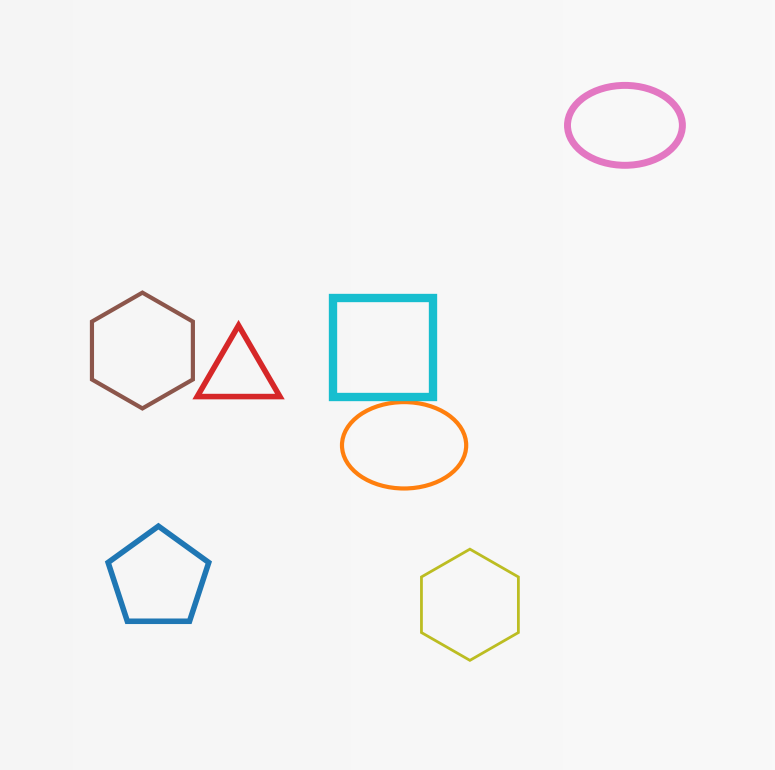[{"shape": "pentagon", "thickness": 2, "radius": 0.34, "center": [0.204, 0.248]}, {"shape": "oval", "thickness": 1.5, "radius": 0.4, "center": [0.521, 0.422]}, {"shape": "triangle", "thickness": 2, "radius": 0.31, "center": [0.308, 0.516]}, {"shape": "hexagon", "thickness": 1.5, "radius": 0.38, "center": [0.184, 0.545]}, {"shape": "oval", "thickness": 2.5, "radius": 0.37, "center": [0.806, 0.837]}, {"shape": "hexagon", "thickness": 1, "radius": 0.36, "center": [0.606, 0.215]}, {"shape": "square", "thickness": 3, "radius": 0.32, "center": [0.494, 0.549]}]